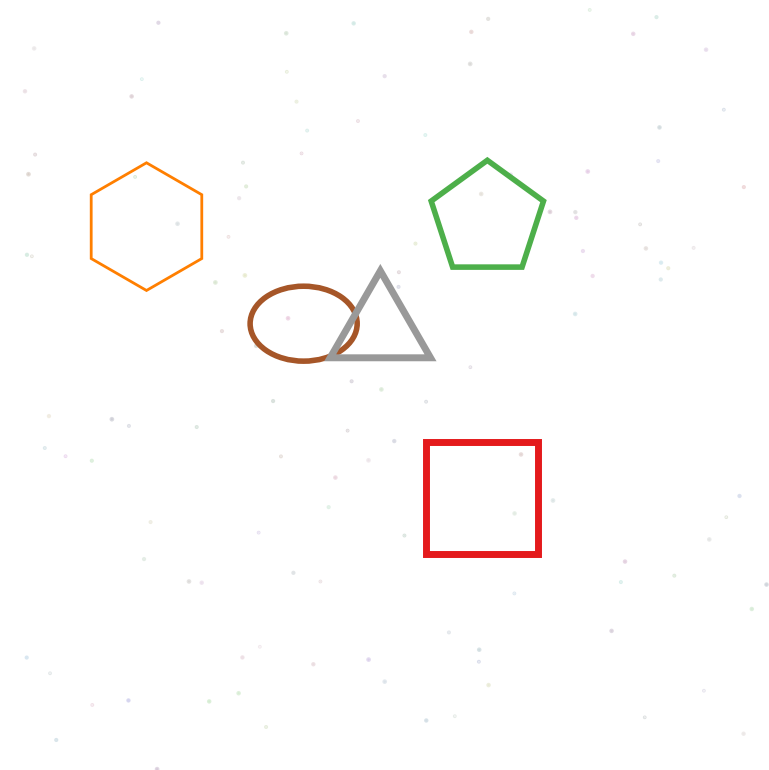[{"shape": "square", "thickness": 2.5, "radius": 0.36, "center": [0.626, 0.353]}, {"shape": "pentagon", "thickness": 2, "radius": 0.38, "center": [0.633, 0.715]}, {"shape": "hexagon", "thickness": 1, "radius": 0.41, "center": [0.19, 0.706]}, {"shape": "oval", "thickness": 2, "radius": 0.35, "center": [0.394, 0.58]}, {"shape": "triangle", "thickness": 2.5, "radius": 0.38, "center": [0.494, 0.573]}]